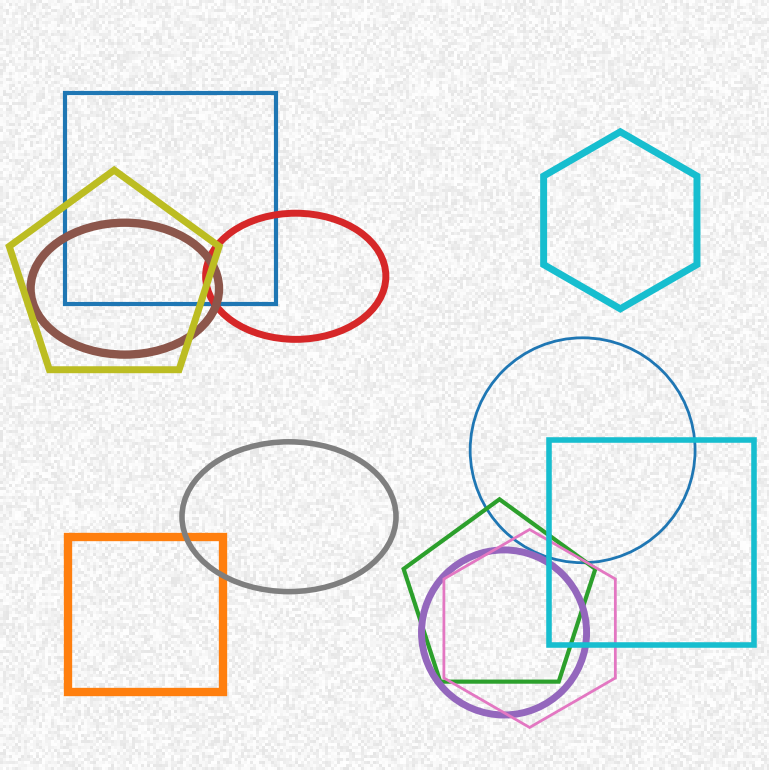[{"shape": "square", "thickness": 1.5, "radius": 0.68, "center": [0.222, 0.742]}, {"shape": "circle", "thickness": 1, "radius": 0.73, "center": [0.757, 0.415]}, {"shape": "square", "thickness": 3, "radius": 0.5, "center": [0.19, 0.202]}, {"shape": "pentagon", "thickness": 1.5, "radius": 0.65, "center": [0.649, 0.221]}, {"shape": "oval", "thickness": 2.5, "radius": 0.59, "center": [0.384, 0.641]}, {"shape": "circle", "thickness": 2.5, "radius": 0.54, "center": [0.655, 0.179]}, {"shape": "oval", "thickness": 3, "radius": 0.61, "center": [0.162, 0.625]}, {"shape": "hexagon", "thickness": 1, "radius": 0.64, "center": [0.688, 0.184]}, {"shape": "oval", "thickness": 2, "radius": 0.69, "center": [0.375, 0.329]}, {"shape": "pentagon", "thickness": 2.5, "radius": 0.72, "center": [0.148, 0.636]}, {"shape": "square", "thickness": 2, "radius": 0.67, "center": [0.846, 0.295]}, {"shape": "hexagon", "thickness": 2.5, "radius": 0.57, "center": [0.806, 0.714]}]